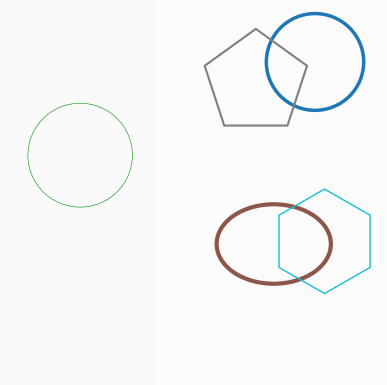[{"shape": "circle", "thickness": 2.5, "radius": 0.63, "center": [0.813, 0.839]}, {"shape": "circle", "thickness": 0.5, "radius": 0.67, "center": [0.207, 0.597]}, {"shape": "oval", "thickness": 3, "radius": 0.74, "center": [0.706, 0.366]}, {"shape": "pentagon", "thickness": 1.5, "radius": 0.69, "center": [0.66, 0.786]}, {"shape": "hexagon", "thickness": 1, "radius": 0.68, "center": [0.837, 0.373]}]